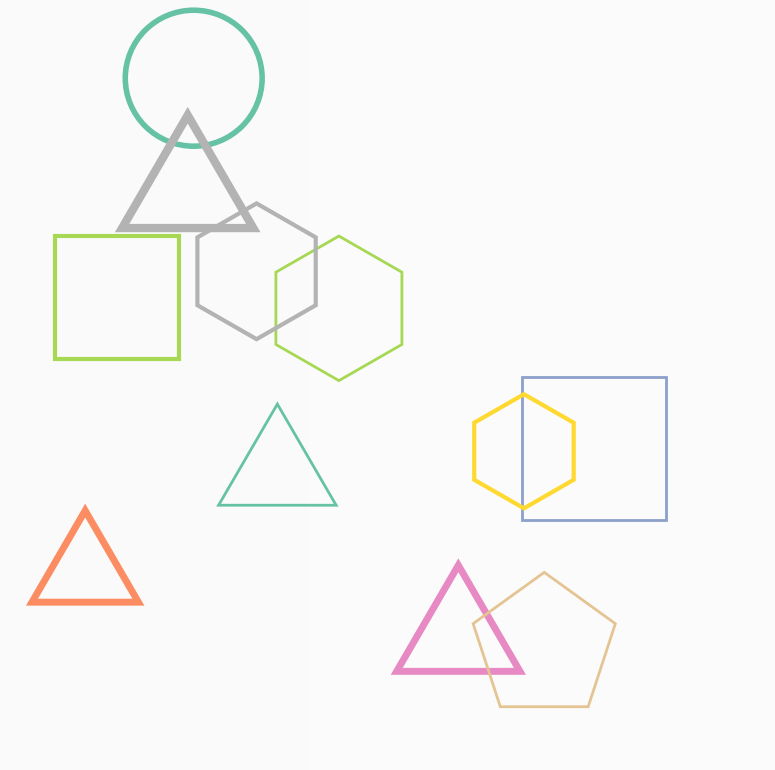[{"shape": "circle", "thickness": 2, "radius": 0.44, "center": [0.25, 0.898]}, {"shape": "triangle", "thickness": 1, "radius": 0.44, "center": [0.358, 0.388]}, {"shape": "triangle", "thickness": 2.5, "radius": 0.4, "center": [0.11, 0.258]}, {"shape": "square", "thickness": 1, "radius": 0.46, "center": [0.766, 0.418]}, {"shape": "triangle", "thickness": 2.5, "radius": 0.46, "center": [0.591, 0.174]}, {"shape": "hexagon", "thickness": 1, "radius": 0.47, "center": [0.437, 0.6]}, {"shape": "square", "thickness": 1.5, "radius": 0.4, "center": [0.151, 0.613]}, {"shape": "hexagon", "thickness": 1.5, "radius": 0.37, "center": [0.676, 0.414]}, {"shape": "pentagon", "thickness": 1, "radius": 0.48, "center": [0.702, 0.16]}, {"shape": "hexagon", "thickness": 1.5, "radius": 0.44, "center": [0.331, 0.648]}, {"shape": "triangle", "thickness": 3, "radius": 0.49, "center": [0.242, 0.753]}]